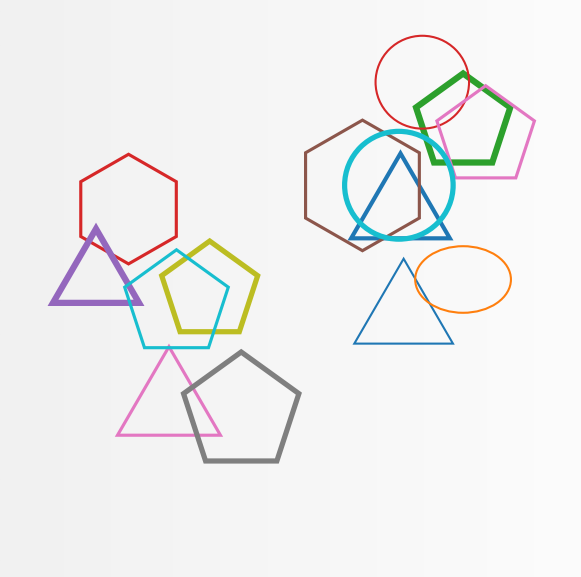[{"shape": "triangle", "thickness": 2, "radius": 0.49, "center": [0.689, 0.635]}, {"shape": "triangle", "thickness": 1, "radius": 0.49, "center": [0.694, 0.453]}, {"shape": "oval", "thickness": 1, "radius": 0.41, "center": [0.797, 0.515]}, {"shape": "pentagon", "thickness": 3, "radius": 0.43, "center": [0.797, 0.787]}, {"shape": "circle", "thickness": 1, "radius": 0.4, "center": [0.727, 0.857]}, {"shape": "hexagon", "thickness": 1.5, "radius": 0.47, "center": [0.221, 0.637]}, {"shape": "triangle", "thickness": 3, "radius": 0.43, "center": [0.165, 0.517]}, {"shape": "hexagon", "thickness": 1.5, "radius": 0.57, "center": [0.624, 0.678]}, {"shape": "triangle", "thickness": 1.5, "radius": 0.51, "center": [0.291, 0.297]}, {"shape": "pentagon", "thickness": 1.5, "radius": 0.44, "center": [0.836, 0.762]}, {"shape": "pentagon", "thickness": 2.5, "radius": 0.52, "center": [0.415, 0.285]}, {"shape": "pentagon", "thickness": 2.5, "radius": 0.43, "center": [0.361, 0.495]}, {"shape": "circle", "thickness": 2.5, "radius": 0.47, "center": [0.686, 0.678]}, {"shape": "pentagon", "thickness": 1.5, "radius": 0.47, "center": [0.304, 0.473]}]